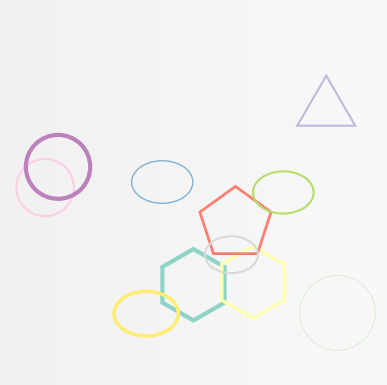[{"shape": "hexagon", "thickness": 3, "radius": 0.46, "center": [0.499, 0.26]}, {"shape": "hexagon", "thickness": 2.5, "radius": 0.47, "center": [0.653, 0.267]}, {"shape": "triangle", "thickness": 1.5, "radius": 0.43, "center": [0.842, 0.717]}, {"shape": "pentagon", "thickness": 2, "radius": 0.48, "center": [0.608, 0.419]}, {"shape": "oval", "thickness": 1, "radius": 0.4, "center": [0.419, 0.527]}, {"shape": "oval", "thickness": 1.5, "radius": 0.39, "center": [0.731, 0.5]}, {"shape": "circle", "thickness": 1.5, "radius": 0.37, "center": [0.116, 0.513]}, {"shape": "oval", "thickness": 1.5, "radius": 0.34, "center": [0.597, 0.338]}, {"shape": "circle", "thickness": 3, "radius": 0.42, "center": [0.15, 0.567]}, {"shape": "circle", "thickness": 0.5, "radius": 0.49, "center": [0.871, 0.188]}, {"shape": "oval", "thickness": 2.5, "radius": 0.42, "center": [0.377, 0.185]}]